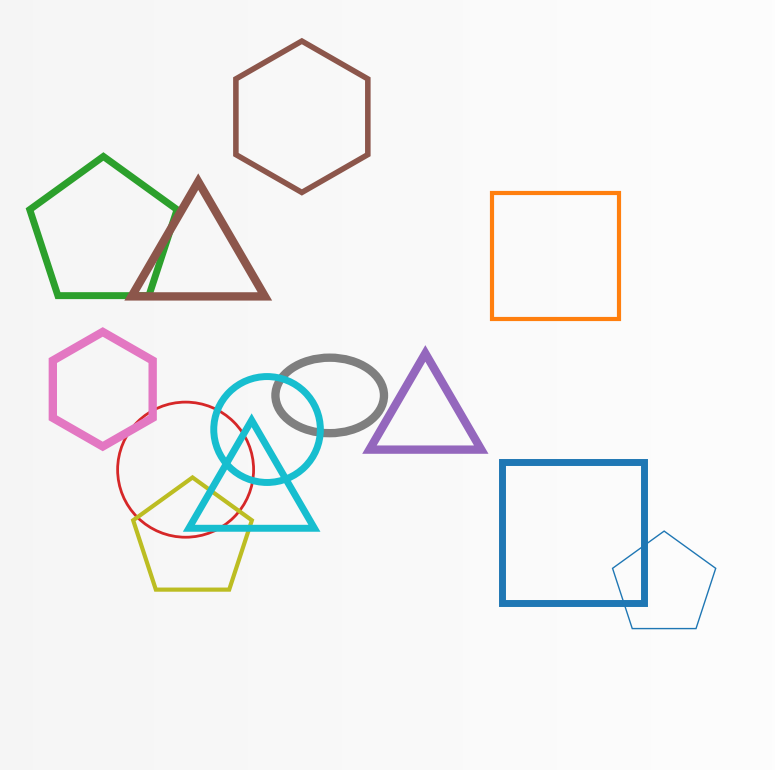[{"shape": "square", "thickness": 2.5, "radius": 0.46, "center": [0.739, 0.309]}, {"shape": "pentagon", "thickness": 0.5, "radius": 0.35, "center": [0.857, 0.24]}, {"shape": "square", "thickness": 1.5, "radius": 0.41, "center": [0.717, 0.668]}, {"shape": "pentagon", "thickness": 2.5, "radius": 0.5, "center": [0.133, 0.697]}, {"shape": "circle", "thickness": 1, "radius": 0.44, "center": [0.239, 0.39]}, {"shape": "triangle", "thickness": 3, "radius": 0.42, "center": [0.549, 0.458]}, {"shape": "hexagon", "thickness": 2, "radius": 0.49, "center": [0.389, 0.848]}, {"shape": "triangle", "thickness": 3, "radius": 0.5, "center": [0.256, 0.665]}, {"shape": "hexagon", "thickness": 3, "radius": 0.37, "center": [0.133, 0.495]}, {"shape": "oval", "thickness": 3, "radius": 0.35, "center": [0.425, 0.486]}, {"shape": "pentagon", "thickness": 1.5, "radius": 0.4, "center": [0.248, 0.299]}, {"shape": "triangle", "thickness": 2.5, "radius": 0.47, "center": [0.325, 0.361]}, {"shape": "circle", "thickness": 2.5, "radius": 0.34, "center": [0.345, 0.442]}]